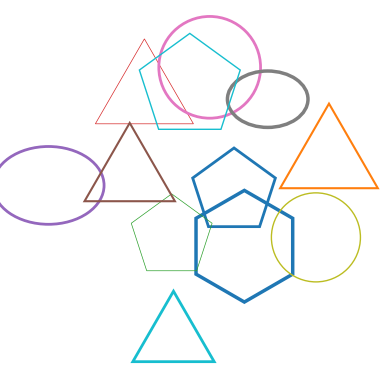[{"shape": "hexagon", "thickness": 2.5, "radius": 0.72, "center": [0.635, 0.36]}, {"shape": "pentagon", "thickness": 2, "radius": 0.56, "center": [0.608, 0.503]}, {"shape": "triangle", "thickness": 1.5, "radius": 0.73, "center": [0.855, 0.584]}, {"shape": "pentagon", "thickness": 0.5, "radius": 0.55, "center": [0.446, 0.386]}, {"shape": "triangle", "thickness": 0.5, "radius": 0.74, "center": [0.375, 0.752]}, {"shape": "oval", "thickness": 2, "radius": 0.72, "center": [0.126, 0.518]}, {"shape": "triangle", "thickness": 1.5, "radius": 0.68, "center": [0.337, 0.545]}, {"shape": "circle", "thickness": 2, "radius": 0.66, "center": [0.545, 0.825]}, {"shape": "oval", "thickness": 2.5, "radius": 0.52, "center": [0.695, 0.742]}, {"shape": "circle", "thickness": 1, "radius": 0.58, "center": [0.821, 0.383]}, {"shape": "triangle", "thickness": 2, "radius": 0.61, "center": [0.451, 0.122]}, {"shape": "pentagon", "thickness": 1, "radius": 0.69, "center": [0.493, 0.776]}]